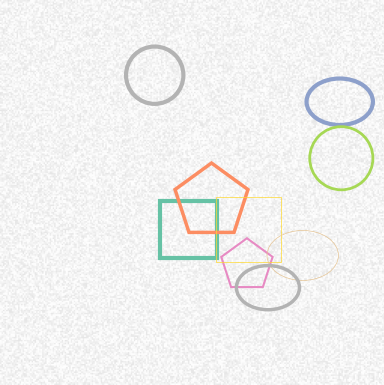[{"shape": "square", "thickness": 3, "radius": 0.37, "center": [0.49, 0.404]}, {"shape": "pentagon", "thickness": 2.5, "radius": 0.5, "center": [0.549, 0.477]}, {"shape": "oval", "thickness": 3, "radius": 0.43, "center": [0.882, 0.736]}, {"shape": "pentagon", "thickness": 1.5, "radius": 0.35, "center": [0.641, 0.311]}, {"shape": "circle", "thickness": 2, "radius": 0.41, "center": [0.887, 0.589]}, {"shape": "square", "thickness": 0.5, "radius": 0.42, "center": [0.645, 0.405]}, {"shape": "oval", "thickness": 0.5, "radius": 0.46, "center": [0.786, 0.337]}, {"shape": "oval", "thickness": 2.5, "radius": 0.41, "center": [0.696, 0.253]}, {"shape": "circle", "thickness": 3, "radius": 0.37, "center": [0.402, 0.805]}]